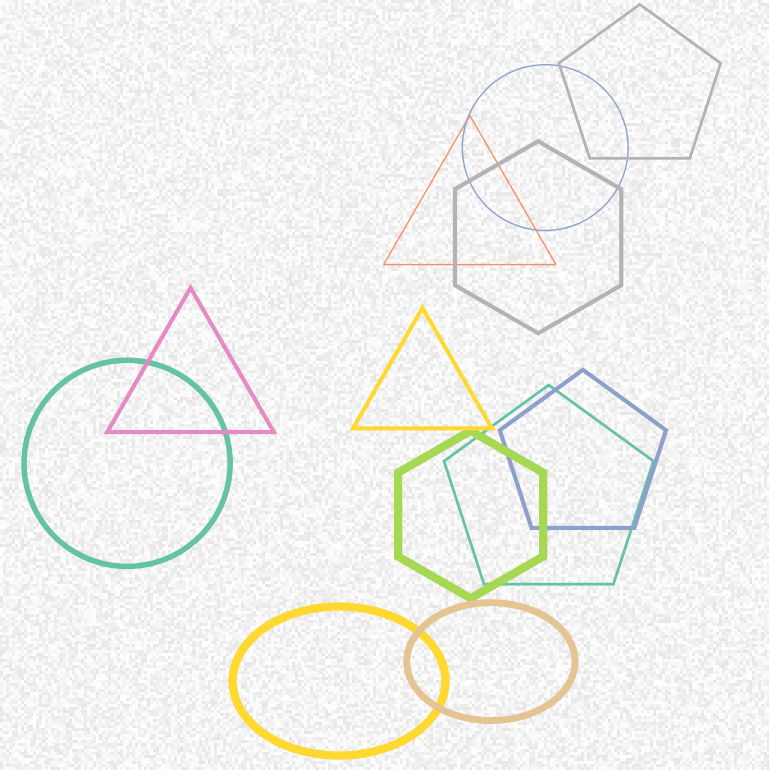[{"shape": "pentagon", "thickness": 1, "radius": 0.71, "center": [0.713, 0.357]}, {"shape": "circle", "thickness": 2, "radius": 0.67, "center": [0.165, 0.398]}, {"shape": "triangle", "thickness": 0.5, "radius": 0.65, "center": [0.61, 0.721]}, {"shape": "circle", "thickness": 0.5, "radius": 0.54, "center": [0.708, 0.808]}, {"shape": "pentagon", "thickness": 1.5, "radius": 0.57, "center": [0.757, 0.406]}, {"shape": "triangle", "thickness": 1.5, "radius": 0.62, "center": [0.247, 0.501]}, {"shape": "hexagon", "thickness": 3, "radius": 0.54, "center": [0.611, 0.332]}, {"shape": "triangle", "thickness": 1.5, "radius": 0.52, "center": [0.549, 0.496]}, {"shape": "oval", "thickness": 3, "radius": 0.69, "center": [0.44, 0.116]}, {"shape": "oval", "thickness": 2.5, "radius": 0.55, "center": [0.638, 0.141]}, {"shape": "pentagon", "thickness": 1, "radius": 0.55, "center": [0.831, 0.884]}, {"shape": "hexagon", "thickness": 1.5, "radius": 0.62, "center": [0.699, 0.692]}]